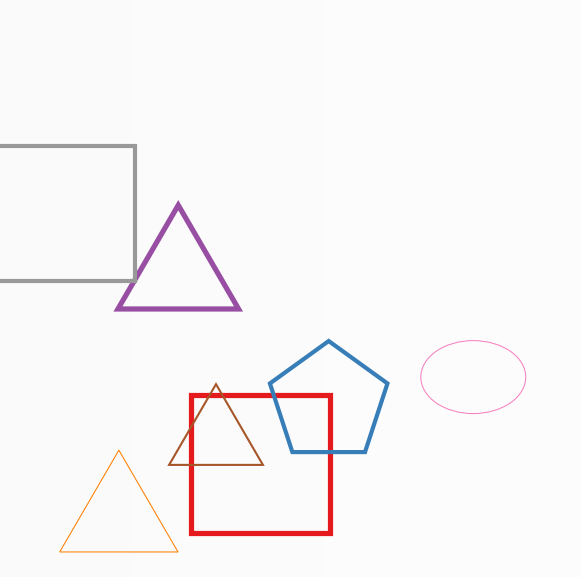[{"shape": "square", "thickness": 2.5, "radius": 0.6, "center": [0.448, 0.195]}, {"shape": "pentagon", "thickness": 2, "radius": 0.53, "center": [0.565, 0.302]}, {"shape": "triangle", "thickness": 2.5, "radius": 0.6, "center": [0.307, 0.524]}, {"shape": "triangle", "thickness": 0.5, "radius": 0.59, "center": [0.204, 0.102]}, {"shape": "triangle", "thickness": 1, "radius": 0.47, "center": [0.372, 0.241]}, {"shape": "oval", "thickness": 0.5, "radius": 0.45, "center": [0.814, 0.346]}, {"shape": "square", "thickness": 2, "radius": 0.59, "center": [0.115, 0.629]}]